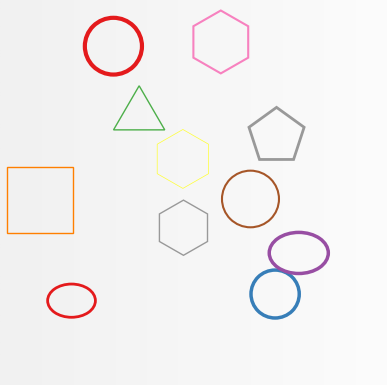[{"shape": "circle", "thickness": 3, "radius": 0.37, "center": [0.293, 0.88]}, {"shape": "oval", "thickness": 2, "radius": 0.31, "center": [0.185, 0.219]}, {"shape": "circle", "thickness": 2.5, "radius": 0.31, "center": [0.71, 0.236]}, {"shape": "triangle", "thickness": 1, "radius": 0.38, "center": [0.359, 0.701]}, {"shape": "oval", "thickness": 2.5, "radius": 0.38, "center": [0.771, 0.343]}, {"shape": "square", "thickness": 1, "radius": 0.43, "center": [0.104, 0.481]}, {"shape": "hexagon", "thickness": 0.5, "radius": 0.38, "center": [0.472, 0.587]}, {"shape": "circle", "thickness": 1.5, "radius": 0.37, "center": [0.646, 0.483]}, {"shape": "hexagon", "thickness": 1.5, "radius": 0.41, "center": [0.57, 0.891]}, {"shape": "hexagon", "thickness": 1, "radius": 0.36, "center": [0.473, 0.409]}, {"shape": "pentagon", "thickness": 2, "radius": 0.37, "center": [0.714, 0.646]}]